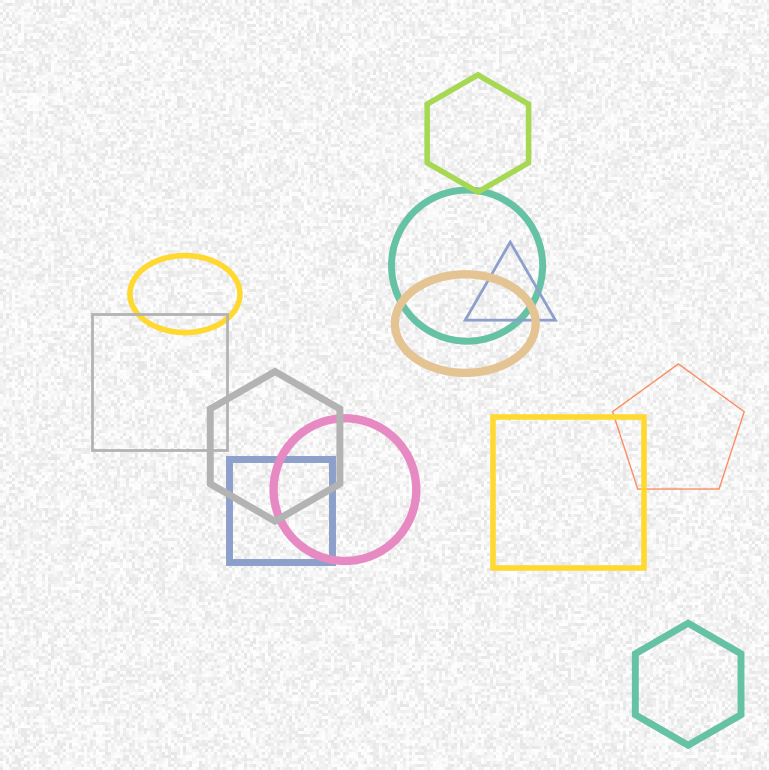[{"shape": "hexagon", "thickness": 2.5, "radius": 0.4, "center": [0.894, 0.111]}, {"shape": "circle", "thickness": 2.5, "radius": 0.49, "center": [0.607, 0.655]}, {"shape": "pentagon", "thickness": 0.5, "radius": 0.45, "center": [0.881, 0.438]}, {"shape": "square", "thickness": 2.5, "radius": 0.34, "center": [0.365, 0.337]}, {"shape": "triangle", "thickness": 1, "radius": 0.34, "center": [0.663, 0.618]}, {"shape": "circle", "thickness": 3, "radius": 0.46, "center": [0.448, 0.364]}, {"shape": "hexagon", "thickness": 2, "radius": 0.38, "center": [0.621, 0.827]}, {"shape": "oval", "thickness": 2, "radius": 0.36, "center": [0.24, 0.618]}, {"shape": "square", "thickness": 2, "radius": 0.49, "center": [0.739, 0.36]}, {"shape": "oval", "thickness": 3, "radius": 0.46, "center": [0.604, 0.58]}, {"shape": "hexagon", "thickness": 2.5, "radius": 0.49, "center": [0.357, 0.42]}, {"shape": "square", "thickness": 1, "radius": 0.44, "center": [0.207, 0.504]}]